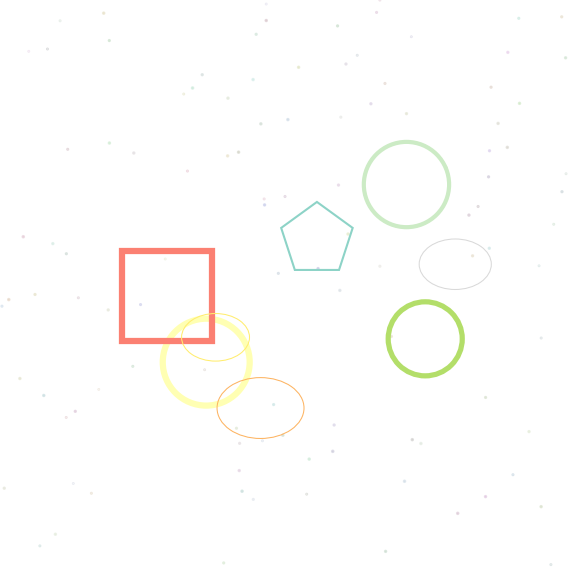[{"shape": "pentagon", "thickness": 1, "radius": 0.33, "center": [0.549, 0.584]}, {"shape": "circle", "thickness": 3, "radius": 0.38, "center": [0.357, 0.372]}, {"shape": "square", "thickness": 3, "radius": 0.39, "center": [0.289, 0.487]}, {"shape": "oval", "thickness": 0.5, "radius": 0.38, "center": [0.451, 0.293]}, {"shape": "circle", "thickness": 2.5, "radius": 0.32, "center": [0.736, 0.412]}, {"shape": "oval", "thickness": 0.5, "radius": 0.31, "center": [0.788, 0.542]}, {"shape": "circle", "thickness": 2, "radius": 0.37, "center": [0.704, 0.68]}, {"shape": "oval", "thickness": 0.5, "radius": 0.29, "center": [0.373, 0.415]}]